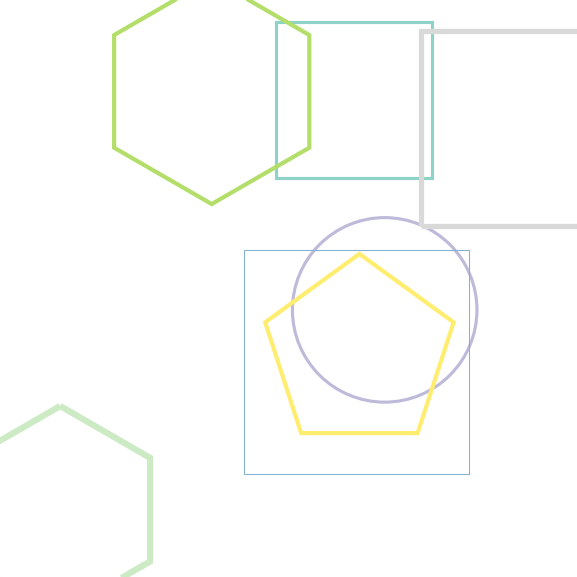[{"shape": "square", "thickness": 1.5, "radius": 0.68, "center": [0.614, 0.826]}, {"shape": "circle", "thickness": 1.5, "radius": 0.8, "center": [0.666, 0.463]}, {"shape": "square", "thickness": 0.5, "radius": 0.97, "center": [0.617, 0.372]}, {"shape": "hexagon", "thickness": 2, "radius": 0.98, "center": [0.367, 0.841]}, {"shape": "square", "thickness": 2.5, "radius": 0.85, "center": [0.897, 0.777]}, {"shape": "hexagon", "thickness": 3, "radius": 0.9, "center": [0.104, 0.117]}, {"shape": "pentagon", "thickness": 2, "radius": 0.86, "center": [0.622, 0.388]}]